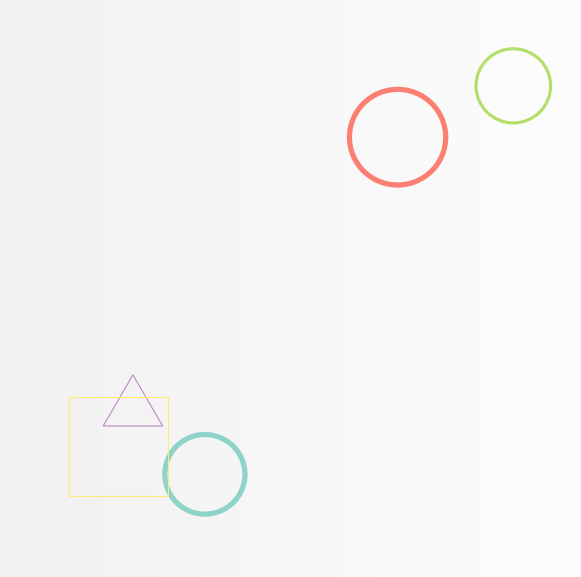[{"shape": "circle", "thickness": 2.5, "radius": 0.34, "center": [0.352, 0.178]}, {"shape": "circle", "thickness": 2.5, "radius": 0.41, "center": [0.684, 0.762]}, {"shape": "circle", "thickness": 1.5, "radius": 0.32, "center": [0.883, 0.85]}, {"shape": "triangle", "thickness": 0.5, "radius": 0.3, "center": [0.229, 0.291]}, {"shape": "square", "thickness": 0.5, "radius": 0.43, "center": [0.204, 0.226]}]